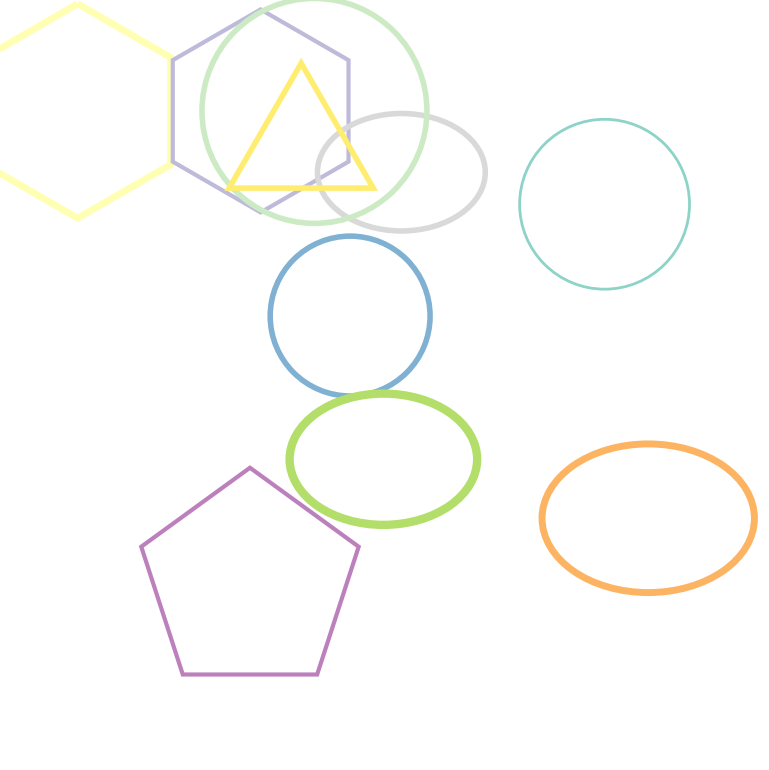[{"shape": "circle", "thickness": 1, "radius": 0.55, "center": [0.785, 0.735]}, {"shape": "hexagon", "thickness": 2.5, "radius": 0.7, "center": [0.101, 0.856]}, {"shape": "hexagon", "thickness": 1.5, "radius": 0.66, "center": [0.338, 0.856]}, {"shape": "circle", "thickness": 2, "radius": 0.52, "center": [0.455, 0.59]}, {"shape": "oval", "thickness": 2.5, "radius": 0.69, "center": [0.842, 0.327]}, {"shape": "oval", "thickness": 3, "radius": 0.61, "center": [0.498, 0.404]}, {"shape": "oval", "thickness": 2, "radius": 0.54, "center": [0.521, 0.776]}, {"shape": "pentagon", "thickness": 1.5, "radius": 0.74, "center": [0.325, 0.244]}, {"shape": "circle", "thickness": 2, "radius": 0.73, "center": [0.408, 0.856]}, {"shape": "triangle", "thickness": 2, "radius": 0.54, "center": [0.391, 0.81]}]